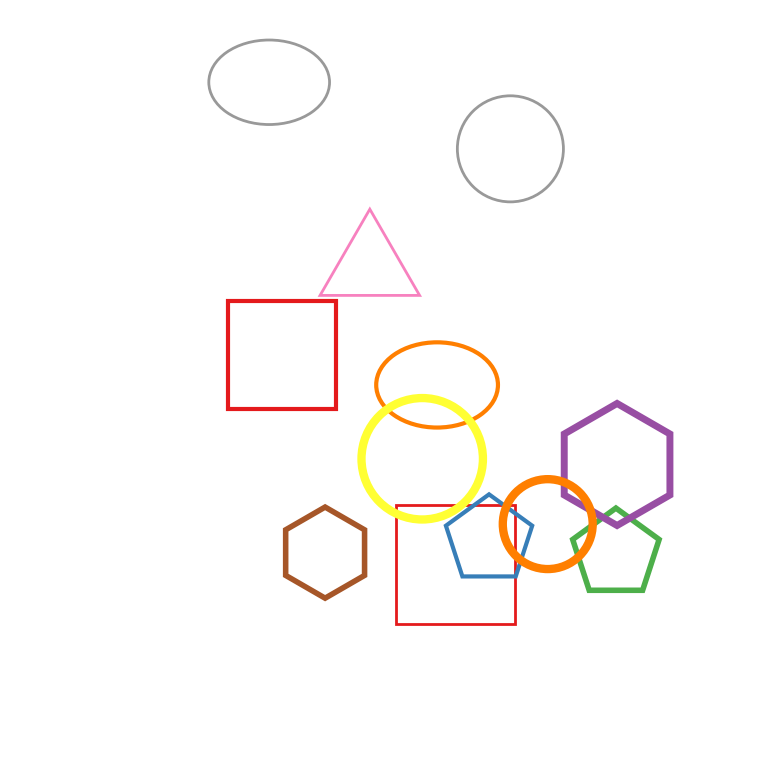[{"shape": "square", "thickness": 1, "radius": 0.39, "center": [0.592, 0.267]}, {"shape": "square", "thickness": 1.5, "radius": 0.35, "center": [0.366, 0.539]}, {"shape": "pentagon", "thickness": 1.5, "radius": 0.29, "center": [0.635, 0.299]}, {"shape": "pentagon", "thickness": 2, "radius": 0.3, "center": [0.8, 0.281]}, {"shape": "hexagon", "thickness": 2.5, "radius": 0.4, "center": [0.801, 0.397]}, {"shape": "circle", "thickness": 3, "radius": 0.29, "center": [0.711, 0.319]}, {"shape": "oval", "thickness": 1.5, "radius": 0.4, "center": [0.568, 0.5]}, {"shape": "circle", "thickness": 3, "radius": 0.39, "center": [0.548, 0.404]}, {"shape": "hexagon", "thickness": 2, "radius": 0.3, "center": [0.422, 0.282]}, {"shape": "triangle", "thickness": 1, "radius": 0.37, "center": [0.48, 0.654]}, {"shape": "oval", "thickness": 1, "radius": 0.39, "center": [0.35, 0.893]}, {"shape": "circle", "thickness": 1, "radius": 0.34, "center": [0.663, 0.807]}]